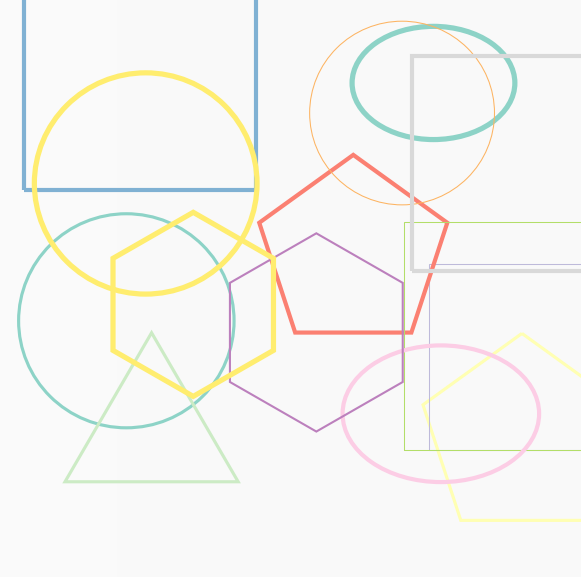[{"shape": "oval", "thickness": 2.5, "radius": 0.7, "center": [0.746, 0.855]}, {"shape": "circle", "thickness": 1.5, "radius": 0.93, "center": [0.217, 0.444]}, {"shape": "pentagon", "thickness": 1.5, "radius": 0.89, "center": [0.898, 0.243]}, {"shape": "square", "thickness": 0.5, "radius": 0.81, "center": [0.899, 0.381]}, {"shape": "pentagon", "thickness": 2, "radius": 0.85, "center": [0.608, 0.561]}, {"shape": "square", "thickness": 2, "radius": 0.99, "center": [0.241, 0.869]}, {"shape": "circle", "thickness": 0.5, "radius": 0.8, "center": [0.692, 0.803]}, {"shape": "square", "thickness": 0.5, "radius": 0.99, "center": [0.892, 0.417]}, {"shape": "oval", "thickness": 2, "radius": 0.85, "center": [0.758, 0.283]}, {"shape": "square", "thickness": 2, "radius": 0.93, "center": [0.895, 0.716]}, {"shape": "hexagon", "thickness": 1, "radius": 0.86, "center": [0.544, 0.424]}, {"shape": "triangle", "thickness": 1.5, "radius": 0.86, "center": [0.261, 0.251]}, {"shape": "circle", "thickness": 2.5, "radius": 0.96, "center": [0.251, 0.681]}, {"shape": "hexagon", "thickness": 2.5, "radius": 0.8, "center": [0.332, 0.472]}]